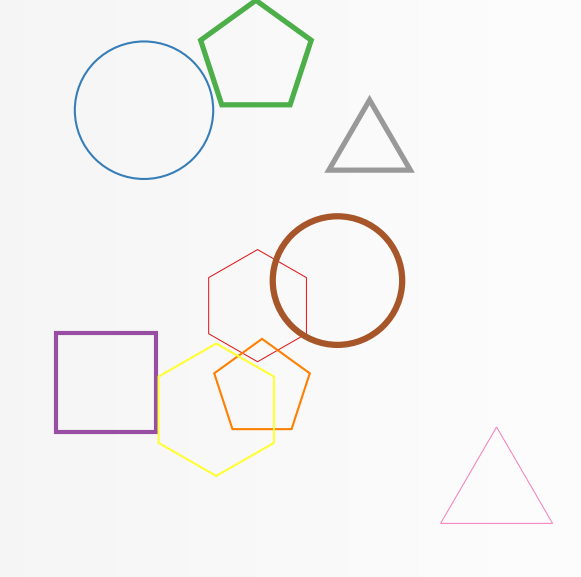[{"shape": "hexagon", "thickness": 0.5, "radius": 0.49, "center": [0.443, 0.47]}, {"shape": "circle", "thickness": 1, "radius": 0.6, "center": [0.248, 0.808]}, {"shape": "pentagon", "thickness": 2.5, "radius": 0.5, "center": [0.44, 0.899]}, {"shape": "square", "thickness": 2, "radius": 0.43, "center": [0.183, 0.337]}, {"shape": "pentagon", "thickness": 1, "radius": 0.43, "center": [0.451, 0.326]}, {"shape": "hexagon", "thickness": 1, "radius": 0.57, "center": [0.372, 0.29]}, {"shape": "circle", "thickness": 3, "radius": 0.56, "center": [0.581, 0.513]}, {"shape": "triangle", "thickness": 0.5, "radius": 0.56, "center": [0.854, 0.148]}, {"shape": "triangle", "thickness": 2.5, "radius": 0.4, "center": [0.636, 0.745]}]